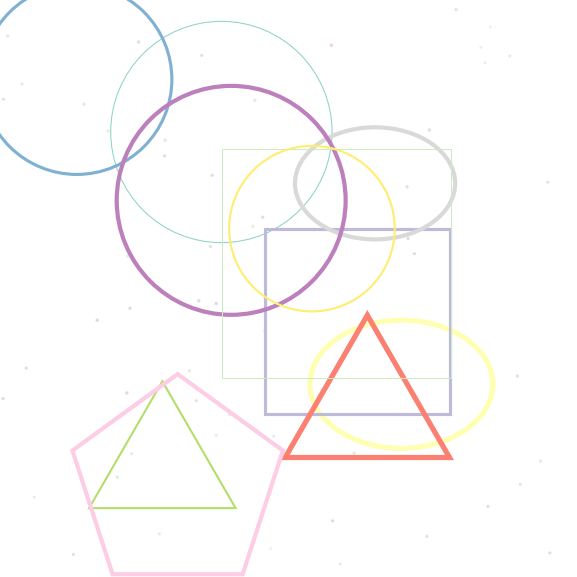[{"shape": "circle", "thickness": 0.5, "radius": 0.96, "center": [0.383, 0.771]}, {"shape": "oval", "thickness": 2.5, "radius": 0.79, "center": [0.695, 0.334]}, {"shape": "square", "thickness": 1.5, "radius": 0.8, "center": [0.619, 0.442]}, {"shape": "triangle", "thickness": 2.5, "radius": 0.82, "center": [0.636, 0.289]}, {"shape": "circle", "thickness": 1.5, "radius": 0.82, "center": [0.133, 0.862]}, {"shape": "triangle", "thickness": 1, "radius": 0.73, "center": [0.281, 0.192]}, {"shape": "pentagon", "thickness": 2, "radius": 0.96, "center": [0.308, 0.16]}, {"shape": "oval", "thickness": 2, "radius": 0.69, "center": [0.649, 0.682]}, {"shape": "circle", "thickness": 2, "radius": 0.99, "center": [0.4, 0.652]}, {"shape": "square", "thickness": 0.5, "radius": 0.99, "center": [0.583, 0.543]}, {"shape": "circle", "thickness": 1, "radius": 0.72, "center": [0.54, 0.603]}]